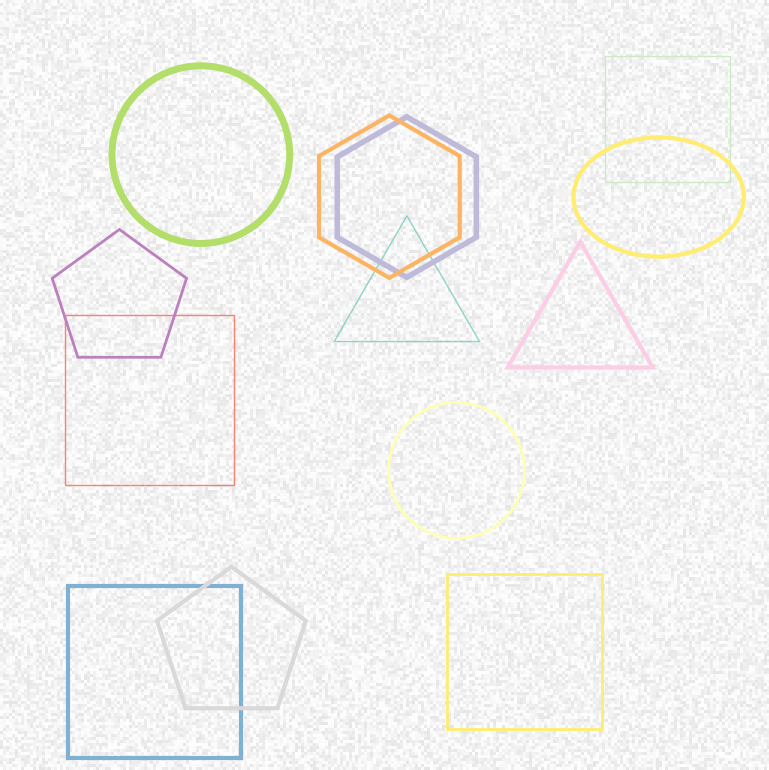[{"shape": "triangle", "thickness": 0.5, "radius": 0.54, "center": [0.528, 0.611]}, {"shape": "circle", "thickness": 1, "radius": 0.44, "center": [0.593, 0.389]}, {"shape": "hexagon", "thickness": 2, "radius": 0.52, "center": [0.528, 0.744]}, {"shape": "square", "thickness": 0.5, "radius": 0.55, "center": [0.194, 0.481]}, {"shape": "square", "thickness": 1.5, "radius": 0.56, "center": [0.201, 0.127]}, {"shape": "hexagon", "thickness": 1.5, "radius": 0.53, "center": [0.506, 0.745]}, {"shape": "circle", "thickness": 2.5, "radius": 0.58, "center": [0.261, 0.799]}, {"shape": "triangle", "thickness": 1.5, "radius": 0.54, "center": [0.754, 0.577]}, {"shape": "pentagon", "thickness": 1.5, "radius": 0.51, "center": [0.301, 0.162]}, {"shape": "pentagon", "thickness": 1, "radius": 0.46, "center": [0.155, 0.61]}, {"shape": "square", "thickness": 0.5, "radius": 0.41, "center": [0.867, 0.846]}, {"shape": "oval", "thickness": 1.5, "radius": 0.55, "center": [0.855, 0.744]}, {"shape": "square", "thickness": 1, "radius": 0.5, "center": [0.682, 0.154]}]